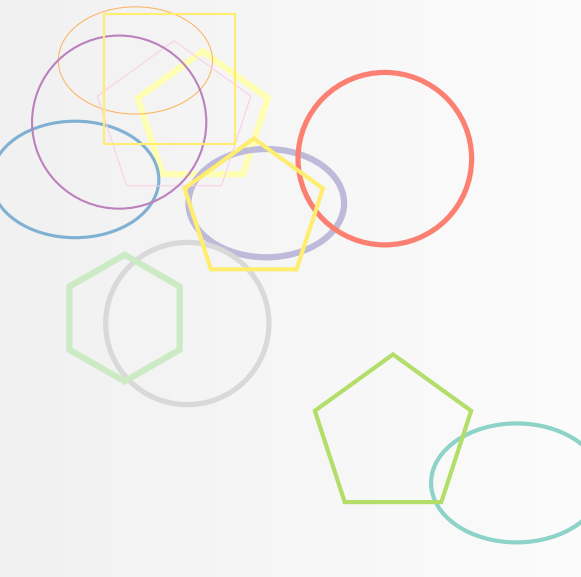[{"shape": "oval", "thickness": 2, "radius": 0.74, "center": [0.889, 0.163]}, {"shape": "pentagon", "thickness": 3, "radius": 0.59, "center": [0.349, 0.793]}, {"shape": "oval", "thickness": 3, "radius": 0.67, "center": [0.458, 0.647]}, {"shape": "circle", "thickness": 2.5, "radius": 0.75, "center": [0.662, 0.724]}, {"shape": "oval", "thickness": 1.5, "radius": 0.72, "center": [0.129, 0.688]}, {"shape": "oval", "thickness": 0.5, "radius": 0.66, "center": [0.233, 0.894]}, {"shape": "pentagon", "thickness": 2, "radius": 0.71, "center": [0.676, 0.244]}, {"shape": "pentagon", "thickness": 0.5, "radius": 0.69, "center": [0.299, 0.79]}, {"shape": "circle", "thickness": 2.5, "radius": 0.7, "center": [0.322, 0.439]}, {"shape": "circle", "thickness": 1, "radius": 0.75, "center": [0.205, 0.788]}, {"shape": "hexagon", "thickness": 3, "radius": 0.55, "center": [0.214, 0.448]}, {"shape": "pentagon", "thickness": 2, "radius": 0.63, "center": [0.437, 0.634]}, {"shape": "square", "thickness": 1, "radius": 0.56, "center": [0.292, 0.862]}]